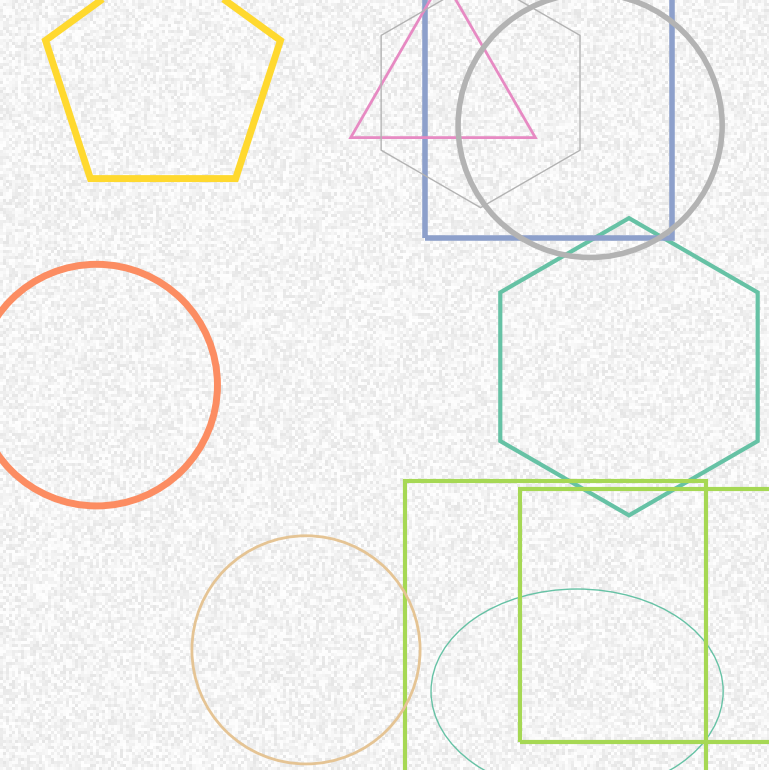[{"shape": "hexagon", "thickness": 1.5, "radius": 0.97, "center": [0.817, 0.524]}, {"shape": "oval", "thickness": 0.5, "radius": 0.95, "center": [0.749, 0.102]}, {"shape": "circle", "thickness": 2.5, "radius": 0.78, "center": [0.126, 0.5]}, {"shape": "square", "thickness": 2, "radius": 0.8, "center": [0.712, 0.851]}, {"shape": "triangle", "thickness": 1, "radius": 0.69, "center": [0.575, 0.891]}, {"shape": "square", "thickness": 1.5, "radius": 0.82, "center": [0.839, 0.201]}, {"shape": "square", "thickness": 1.5, "radius": 0.98, "center": [0.721, 0.181]}, {"shape": "pentagon", "thickness": 2.5, "radius": 0.8, "center": [0.212, 0.898]}, {"shape": "circle", "thickness": 1, "radius": 0.74, "center": [0.397, 0.156]}, {"shape": "hexagon", "thickness": 0.5, "radius": 0.75, "center": [0.624, 0.879]}, {"shape": "circle", "thickness": 2, "radius": 0.86, "center": [0.766, 0.837]}]